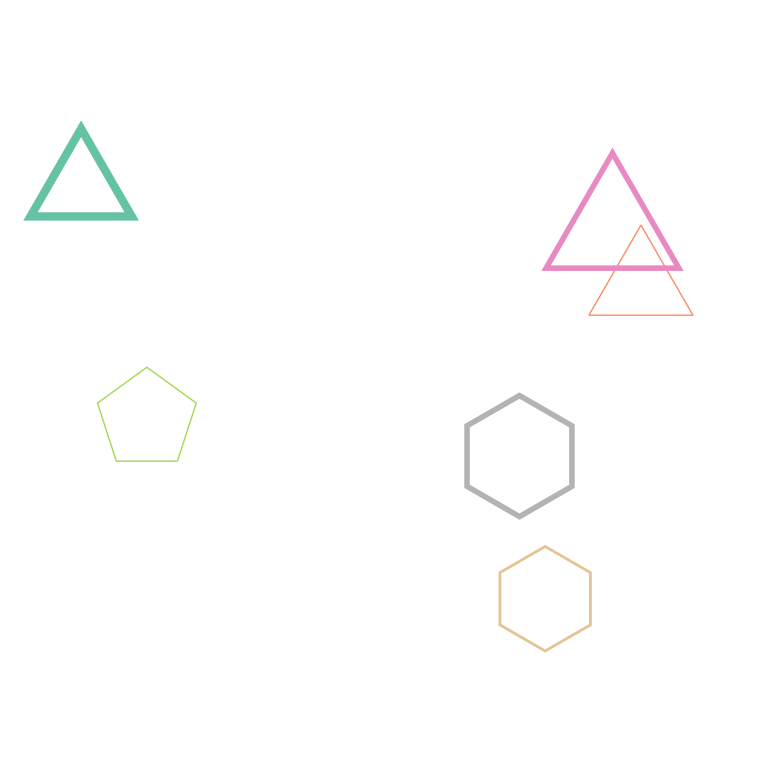[{"shape": "triangle", "thickness": 3, "radius": 0.38, "center": [0.105, 0.757]}, {"shape": "triangle", "thickness": 0.5, "radius": 0.39, "center": [0.832, 0.63]}, {"shape": "triangle", "thickness": 2, "radius": 0.5, "center": [0.795, 0.702]}, {"shape": "pentagon", "thickness": 0.5, "radius": 0.34, "center": [0.191, 0.456]}, {"shape": "hexagon", "thickness": 1, "radius": 0.34, "center": [0.708, 0.222]}, {"shape": "hexagon", "thickness": 2, "radius": 0.39, "center": [0.675, 0.408]}]